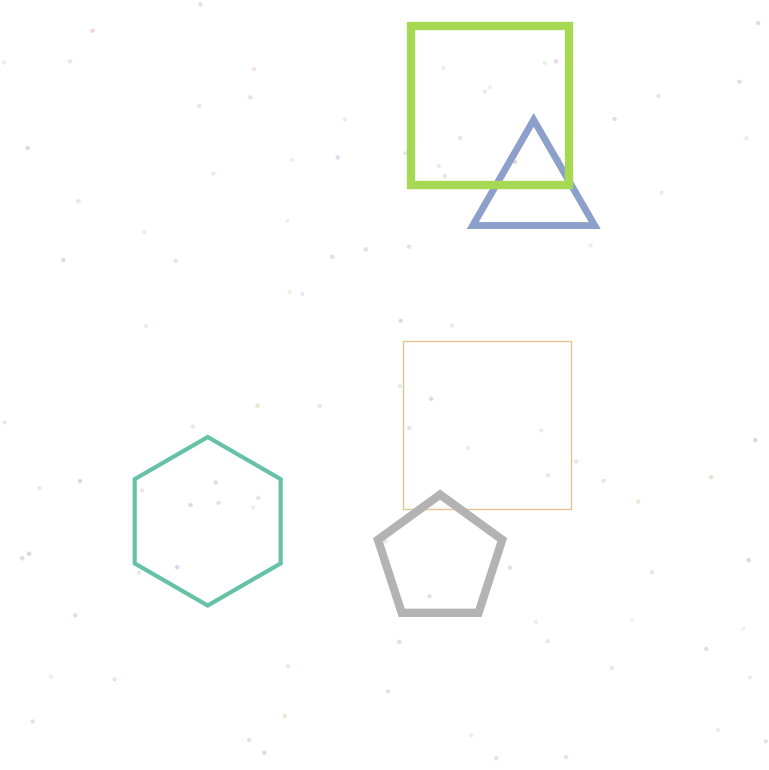[{"shape": "hexagon", "thickness": 1.5, "radius": 0.55, "center": [0.27, 0.323]}, {"shape": "triangle", "thickness": 2.5, "radius": 0.46, "center": [0.693, 0.753]}, {"shape": "square", "thickness": 3, "radius": 0.52, "center": [0.636, 0.863]}, {"shape": "square", "thickness": 0.5, "radius": 0.55, "center": [0.633, 0.449]}, {"shape": "pentagon", "thickness": 3, "radius": 0.42, "center": [0.572, 0.273]}]